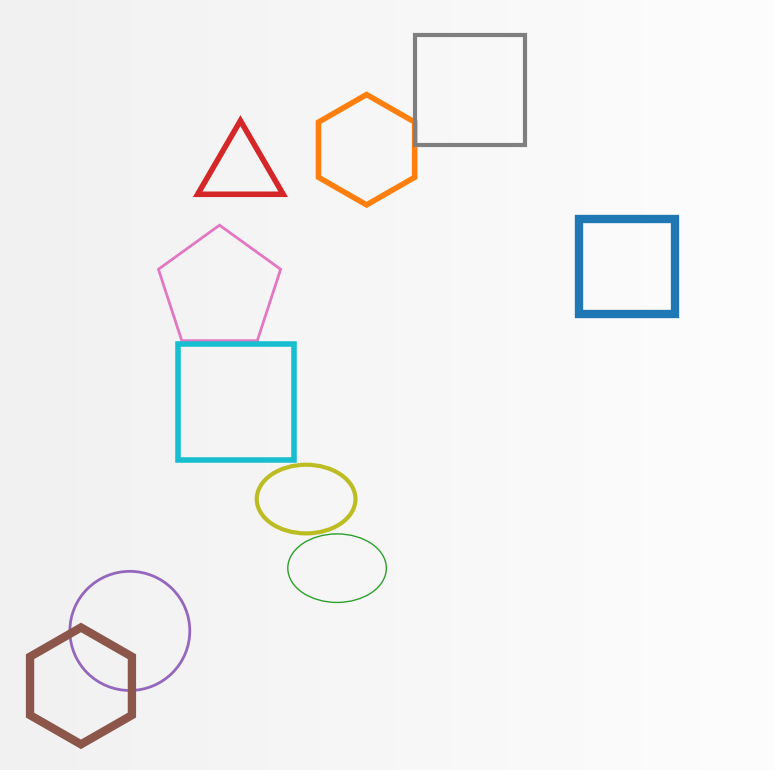[{"shape": "square", "thickness": 3, "radius": 0.31, "center": [0.809, 0.654]}, {"shape": "hexagon", "thickness": 2, "radius": 0.36, "center": [0.473, 0.806]}, {"shape": "oval", "thickness": 0.5, "radius": 0.32, "center": [0.435, 0.262]}, {"shape": "triangle", "thickness": 2, "radius": 0.32, "center": [0.31, 0.78]}, {"shape": "circle", "thickness": 1, "radius": 0.39, "center": [0.168, 0.181]}, {"shape": "hexagon", "thickness": 3, "radius": 0.38, "center": [0.104, 0.109]}, {"shape": "pentagon", "thickness": 1, "radius": 0.41, "center": [0.283, 0.625]}, {"shape": "square", "thickness": 1.5, "radius": 0.36, "center": [0.607, 0.883]}, {"shape": "oval", "thickness": 1.5, "radius": 0.32, "center": [0.395, 0.352]}, {"shape": "square", "thickness": 2, "radius": 0.38, "center": [0.304, 0.478]}]